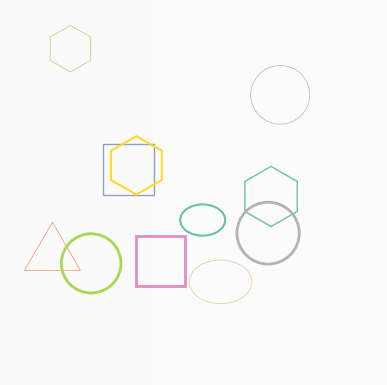[{"shape": "oval", "thickness": 1.5, "radius": 0.29, "center": [0.523, 0.428]}, {"shape": "hexagon", "thickness": 1, "radius": 0.39, "center": [0.699, 0.49]}, {"shape": "triangle", "thickness": 0.5, "radius": 0.42, "center": [0.135, 0.339]}, {"shape": "square", "thickness": 1, "radius": 0.33, "center": [0.332, 0.559]}, {"shape": "square", "thickness": 2, "radius": 0.32, "center": [0.414, 0.322]}, {"shape": "hexagon", "thickness": 0.5, "radius": 0.3, "center": [0.182, 0.874]}, {"shape": "circle", "thickness": 2, "radius": 0.38, "center": [0.235, 0.316]}, {"shape": "hexagon", "thickness": 1.5, "radius": 0.38, "center": [0.352, 0.57]}, {"shape": "oval", "thickness": 0.5, "radius": 0.4, "center": [0.569, 0.268]}, {"shape": "circle", "thickness": 2, "radius": 0.4, "center": [0.692, 0.394]}, {"shape": "circle", "thickness": 0.5, "radius": 0.38, "center": [0.723, 0.754]}]